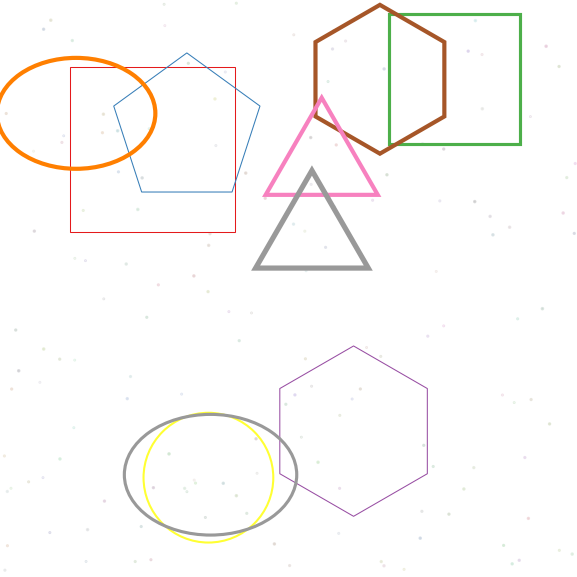[{"shape": "square", "thickness": 0.5, "radius": 0.72, "center": [0.264, 0.74]}, {"shape": "pentagon", "thickness": 0.5, "radius": 0.67, "center": [0.324, 0.774]}, {"shape": "square", "thickness": 1.5, "radius": 0.56, "center": [0.787, 0.862]}, {"shape": "hexagon", "thickness": 0.5, "radius": 0.74, "center": [0.612, 0.253]}, {"shape": "oval", "thickness": 2, "radius": 0.69, "center": [0.132, 0.803]}, {"shape": "circle", "thickness": 1, "radius": 0.56, "center": [0.361, 0.172]}, {"shape": "hexagon", "thickness": 2, "radius": 0.64, "center": [0.658, 0.862]}, {"shape": "triangle", "thickness": 2, "radius": 0.56, "center": [0.557, 0.718]}, {"shape": "oval", "thickness": 1.5, "radius": 0.75, "center": [0.365, 0.177]}, {"shape": "triangle", "thickness": 2.5, "radius": 0.56, "center": [0.54, 0.591]}]